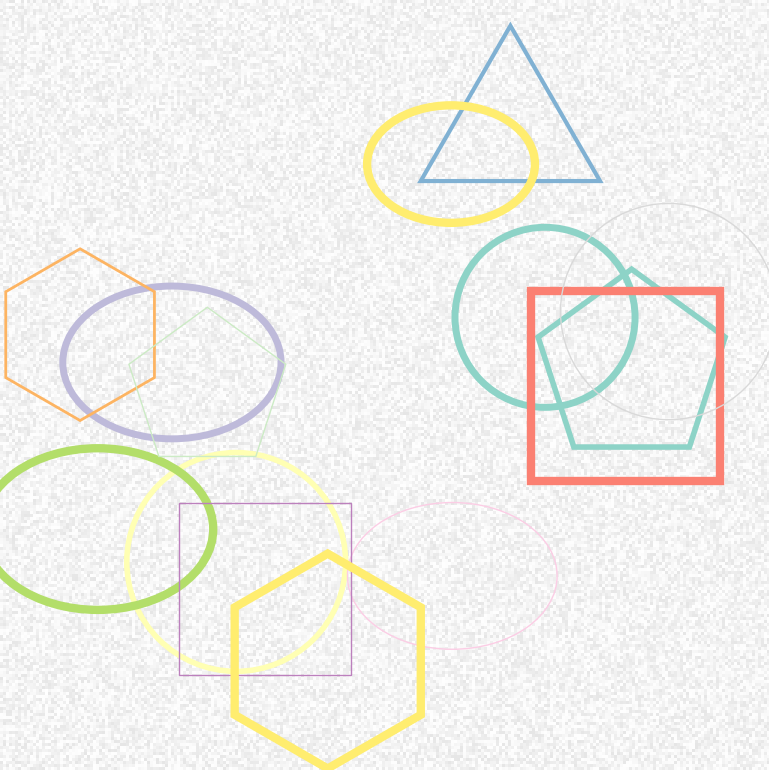[{"shape": "pentagon", "thickness": 2, "radius": 0.64, "center": [0.82, 0.523]}, {"shape": "circle", "thickness": 2.5, "radius": 0.58, "center": [0.708, 0.588]}, {"shape": "circle", "thickness": 2, "radius": 0.71, "center": [0.307, 0.27]}, {"shape": "oval", "thickness": 2.5, "radius": 0.71, "center": [0.223, 0.529]}, {"shape": "square", "thickness": 3, "radius": 0.61, "center": [0.812, 0.499]}, {"shape": "triangle", "thickness": 1.5, "radius": 0.67, "center": [0.663, 0.832]}, {"shape": "hexagon", "thickness": 1, "radius": 0.56, "center": [0.104, 0.565]}, {"shape": "oval", "thickness": 3, "radius": 0.75, "center": [0.127, 0.313]}, {"shape": "oval", "thickness": 0.5, "radius": 0.68, "center": [0.587, 0.252]}, {"shape": "circle", "thickness": 0.5, "radius": 0.7, "center": [0.868, 0.595]}, {"shape": "square", "thickness": 0.5, "radius": 0.56, "center": [0.344, 0.235]}, {"shape": "pentagon", "thickness": 0.5, "radius": 0.54, "center": [0.269, 0.494]}, {"shape": "oval", "thickness": 3, "radius": 0.55, "center": [0.586, 0.787]}, {"shape": "hexagon", "thickness": 3, "radius": 0.7, "center": [0.426, 0.141]}]